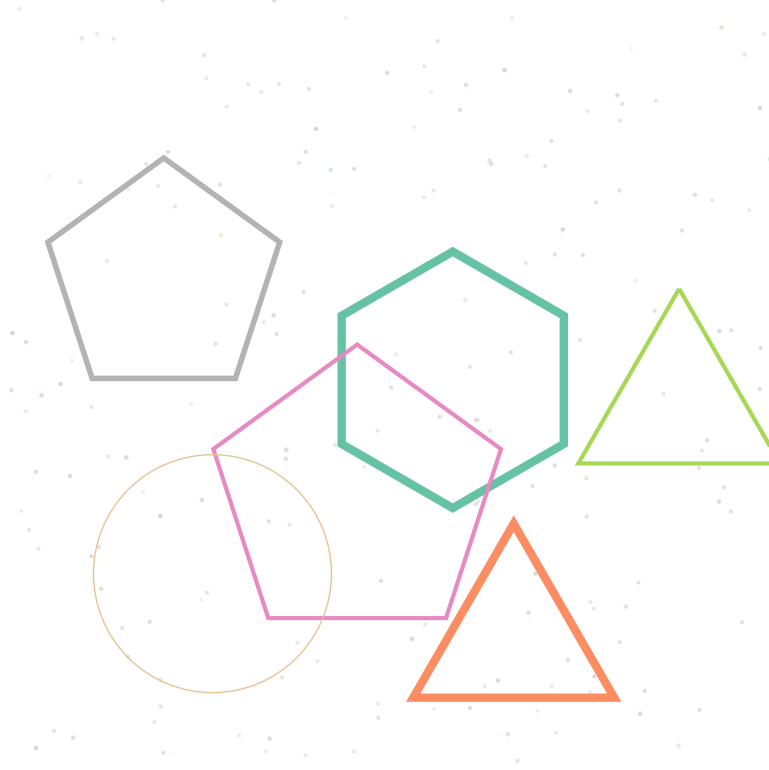[{"shape": "hexagon", "thickness": 3, "radius": 0.83, "center": [0.588, 0.507]}, {"shape": "triangle", "thickness": 3, "radius": 0.75, "center": [0.667, 0.169]}, {"shape": "pentagon", "thickness": 1.5, "radius": 0.98, "center": [0.464, 0.356]}, {"shape": "triangle", "thickness": 1.5, "radius": 0.76, "center": [0.882, 0.474]}, {"shape": "circle", "thickness": 0.5, "radius": 0.77, "center": [0.276, 0.255]}, {"shape": "pentagon", "thickness": 2, "radius": 0.79, "center": [0.213, 0.637]}]